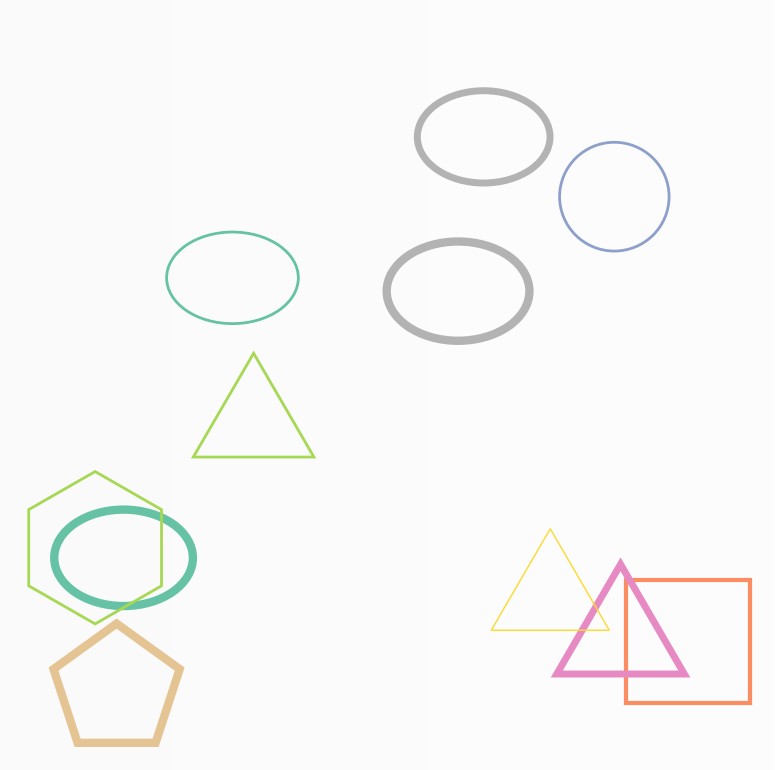[{"shape": "oval", "thickness": 3, "radius": 0.45, "center": [0.159, 0.276]}, {"shape": "oval", "thickness": 1, "radius": 0.42, "center": [0.3, 0.639]}, {"shape": "square", "thickness": 1.5, "radius": 0.4, "center": [0.887, 0.166]}, {"shape": "circle", "thickness": 1, "radius": 0.35, "center": [0.793, 0.745]}, {"shape": "triangle", "thickness": 2.5, "radius": 0.48, "center": [0.801, 0.172]}, {"shape": "hexagon", "thickness": 1, "radius": 0.49, "center": [0.123, 0.289]}, {"shape": "triangle", "thickness": 1, "radius": 0.45, "center": [0.327, 0.451]}, {"shape": "triangle", "thickness": 0.5, "radius": 0.44, "center": [0.71, 0.225]}, {"shape": "pentagon", "thickness": 3, "radius": 0.43, "center": [0.15, 0.105]}, {"shape": "oval", "thickness": 2.5, "radius": 0.43, "center": [0.624, 0.822]}, {"shape": "oval", "thickness": 3, "radius": 0.46, "center": [0.591, 0.622]}]